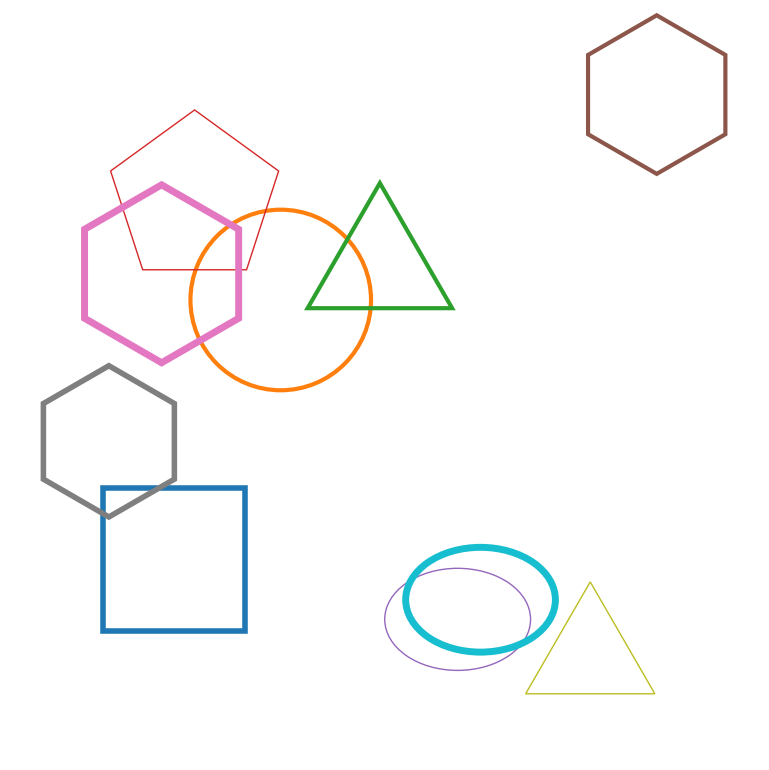[{"shape": "square", "thickness": 2, "radius": 0.46, "center": [0.226, 0.273]}, {"shape": "circle", "thickness": 1.5, "radius": 0.59, "center": [0.365, 0.61]}, {"shape": "triangle", "thickness": 1.5, "radius": 0.54, "center": [0.493, 0.654]}, {"shape": "pentagon", "thickness": 0.5, "radius": 0.57, "center": [0.253, 0.742]}, {"shape": "oval", "thickness": 0.5, "radius": 0.47, "center": [0.594, 0.196]}, {"shape": "hexagon", "thickness": 1.5, "radius": 0.51, "center": [0.853, 0.877]}, {"shape": "hexagon", "thickness": 2.5, "radius": 0.58, "center": [0.21, 0.644]}, {"shape": "hexagon", "thickness": 2, "radius": 0.49, "center": [0.141, 0.427]}, {"shape": "triangle", "thickness": 0.5, "radius": 0.48, "center": [0.767, 0.147]}, {"shape": "oval", "thickness": 2.5, "radius": 0.49, "center": [0.624, 0.221]}]